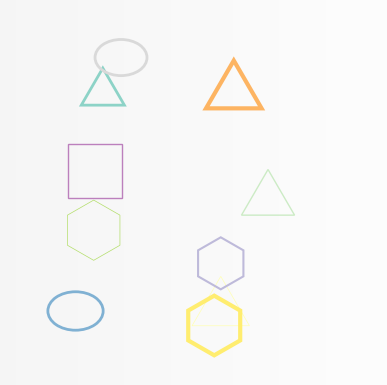[{"shape": "triangle", "thickness": 2, "radius": 0.32, "center": [0.265, 0.759]}, {"shape": "triangle", "thickness": 0.5, "radius": 0.43, "center": [0.57, 0.197]}, {"shape": "hexagon", "thickness": 1.5, "radius": 0.34, "center": [0.57, 0.316]}, {"shape": "oval", "thickness": 2, "radius": 0.36, "center": [0.195, 0.192]}, {"shape": "triangle", "thickness": 3, "radius": 0.41, "center": [0.603, 0.76]}, {"shape": "hexagon", "thickness": 0.5, "radius": 0.39, "center": [0.242, 0.402]}, {"shape": "oval", "thickness": 2, "radius": 0.34, "center": [0.312, 0.851]}, {"shape": "square", "thickness": 1, "radius": 0.35, "center": [0.245, 0.557]}, {"shape": "triangle", "thickness": 1, "radius": 0.4, "center": [0.692, 0.481]}, {"shape": "hexagon", "thickness": 3, "radius": 0.39, "center": [0.553, 0.155]}]